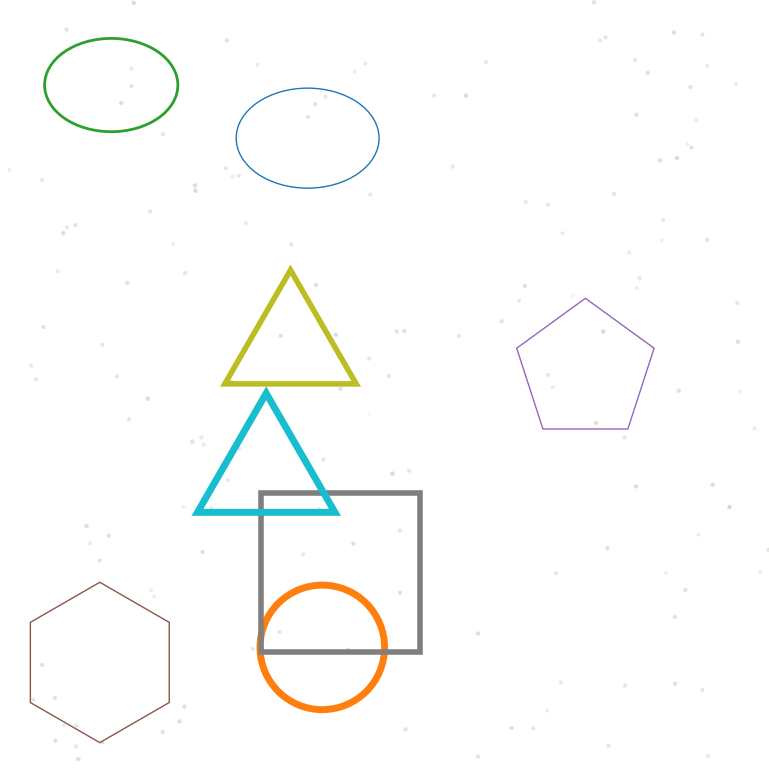[{"shape": "oval", "thickness": 0.5, "radius": 0.46, "center": [0.4, 0.821]}, {"shape": "circle", "thickness": 2.5, "radius": 0.4, "center": [0.419, 0.159]}, {"shape": "oval", "thickness": 1, "radius": 0.43, "center": [0.144, 0.89]}, {"shape": "pentagon", "thickness": 0.5, "radius": 0.47, "center": [0.76, 0.519]}, {"shape": "hexagon", "thickness": 0.5, "radius": 0.52, "center": [0.13, 0.14]}, {"shape": "square", "thickness": 2, "radius": 0.52, "center": [0.442, 0.256]}, {"shape": "triangle", "thickness": 2, "radius": 0.49, "center": [0.377, 0.551]}, {"shape": "triangle", "thickness": 2.5, "radius": 0.52, "center": [0.346, 0.386]}]